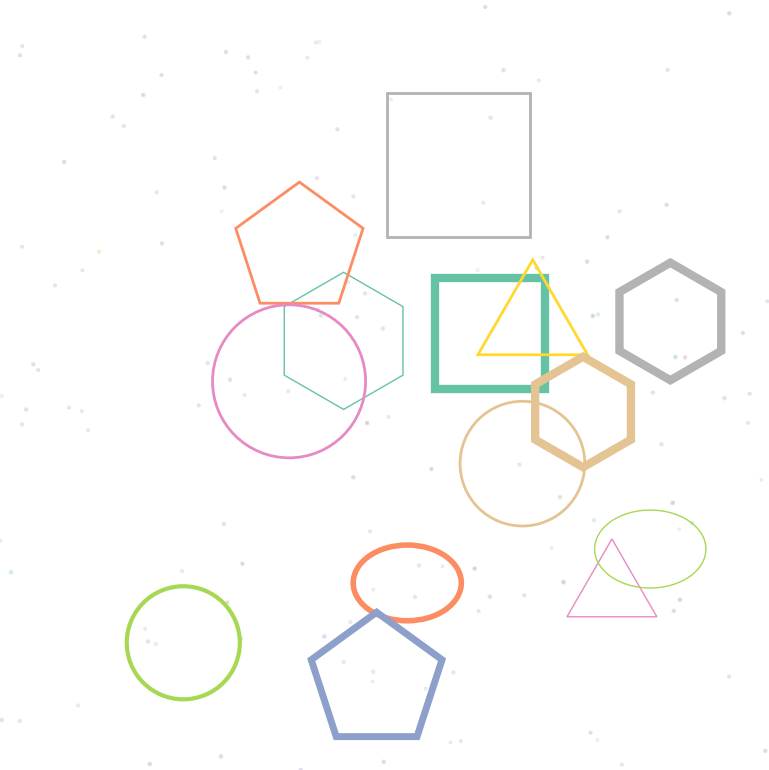[{"shape": "square", "thickness": 3, "radius": 0.36, "center": [0.636, 0.567]}, {"shape": "hexagon", "thickness": 0.5, "radius": 0.45, "center": [0.446, 0.557]}, {"shape": "pentagon", "thickness": 1, "radius": 0.43, "center": [0.389, 0.677]}, {"shape": "oval", "thickness": 2, "radius": 0.35, "center": [0.529, 0.243]}, {"shape": "pentagon", "thickness": 2.5, "radius": 0.45, "center": [0.489, 0.116]}, {"shape": "circle", "thickness": 1, "radius": 0.5, "center": [0.375, 0.505]}, {"shape": "triangle", "thickness": 0.5, "radius": 0.34, "center": [0.795, 0.233]}, {"shape": "circle", "thickness": 1.5, "radius": 0.37, "center": [0.238, 0.165]}, {"shape": "oval", "thickness": 0.5, "radius": 0.36, "center": [0.845, 0.287]}, {"shape": "triangle", "thickness": 1, "radius": 0.41, "center": [0.692, 0.58]}, {"shape": "circle", "thickness": 1, "radius": 0.4, "center": [0.678, 0.398]}, {"shape": "hexagon", "thickness": 3, "radius": 0.36, "center": [0.757, 0.465]}, {"shape": "hexagon", "thickness": 3, "radius": 0.38, "center": [0.871, 0.582]}, {"shape": "square", "thickness": 1, "radius": 0.47, "center": [0.595, 0.786]}]